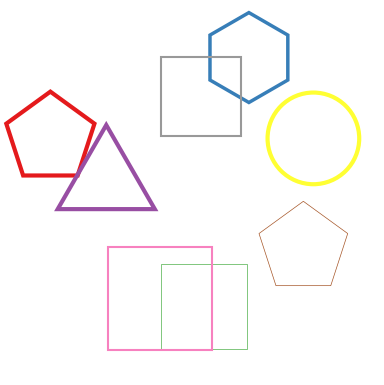[{"shape": "pentagon", "thickness": 3, "radius": 0.6, "center": [0.131, 0.642]}, {"shape": "hexagon", "thickness": 2.5, "radius": 0.58, "center": [0.646, 0.851]}, {"shape": "square", "thickness": 0.5, "radius": 0.55, "center": [0.529, 0.205]}, {"shape": "triangle", "thickness": 3, "radius": 0.73, "center": [0.276, 0.53]}, {"shape": "circle", "thickness": 3, "radius": 0.6, "center": [0.814, 0.641]}, {"shape": "pentagon", "thickness": 0.5, "radius": 0.61, "center": [0.788, 0.356]}, {"shape": "square", "thickness": 1.5, "radius": 0.67, "center": [0.416, 0.225]}, {"shape": "square", "thickness": 1.5, "radius": 0.52, "center": [0.523, 0.749]}]